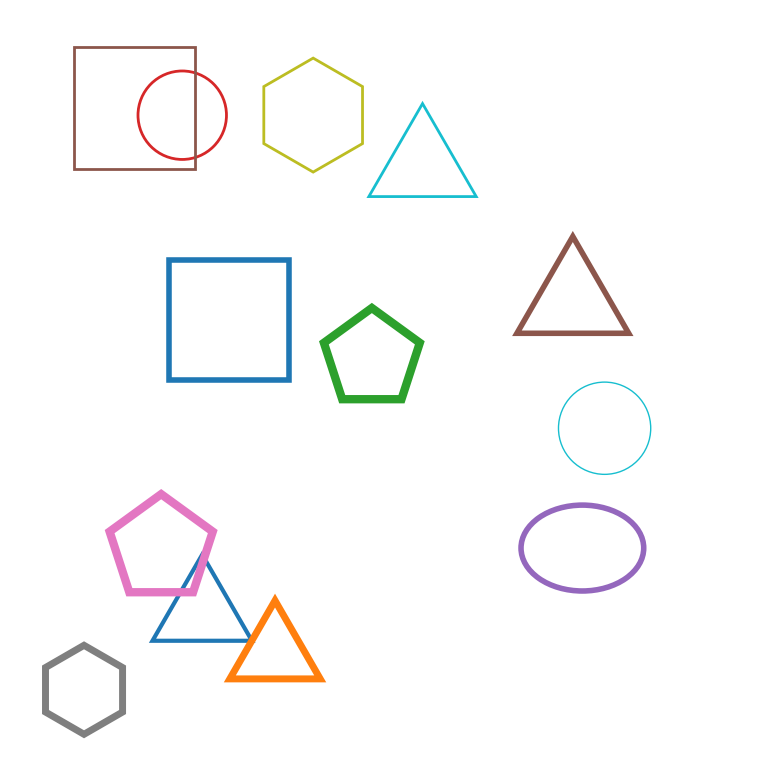[{"shape": "square", "thickness": 2, "radius": 0.39, "center": [0.297, 0.584]}, {"shape": "triangle", "thickness": 1.5, "radius": 0.37, "center": [0.263, 0.205]}, {"shape": "triangle", "thickness": 2.5, "radius": 0.34, "center": [0.357, 0.152]}, {"shape": "pentagon", "thickness": 3, "radius": 0.33, "center": [0.483, 0.535]}, {"shape": "circle", "thickness": 1, "radius": 0.29, "center": [0.237, 0.85]}, {"shape": "oval", "thickness": 2, "radius": 0.4, "center": [0.756, 0.288]}, {"shape": "square", "thickness": 1, "radius": 0.39, "center": [0.175, 0.86]}, {"shape": "triangle", "thickness": 2, "radius": 0.42, "center": [0.744, 0.609]}, {"shape": "pentagon", "thickness": 3, "radius": 0.35, "center": [0.209, 0.288]}, {"shape": "hexagon", "thickness": 2.5, "radius": 0.29, "center": [0.109, 0.104]}, {"shape": "hexagon", "thickness": 1, "radius": 0.37, "center": [0.407, 0.851]}, {"shape": "triangle", "thickness": 1, "radius": 0.4, "center": [0.549, 0.785]}, {"shape": "circle", "thickness": 0.5, "radius": 0.3, "center": [0.785, 0.444]}]